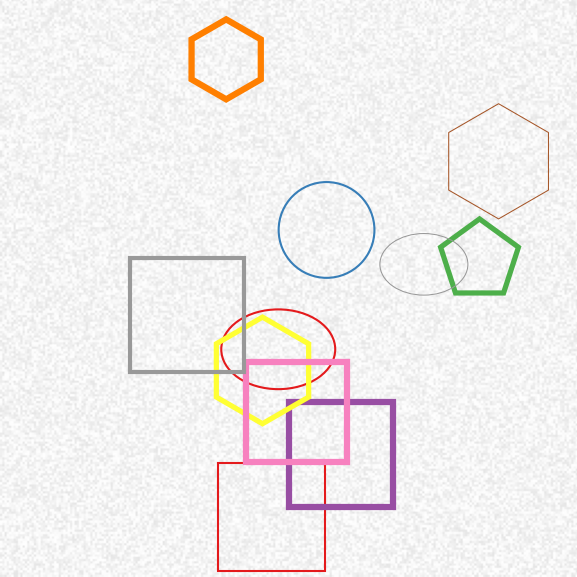[{"shape": "square", "thickness": 1, "radius": 0.46, "center": [0.47, 0.104]}, {"shape": "oval", "thickness": 1, "radius": 0.49, "center": [0.482, 0.394]}, {"shape": "circle", "thickness": 1, "radius": 0.41, "center": [0.565, 0.601]}, {"shape": "pentagon", "thickness": 2.5, "radius": 0.35, "center": [0.83, 0.549]}, {"shape": "square", "thickness": 3, "radius": 0.45, "center": [0.59, 0.212]}, {"shape": "hexagon", "thickness": 3, "radius": 0.35, "center": [0.392, 0.896]}, {"shape": "hexagon", "thickness": 2.5, "radius": 0.46, "center": [0.455, 0.358]}, {"shape": "hexagon", "thickness": 0.5, "radius": 0.5, "center": [0.863, 0.72]}, {"shape": "square", "thickness": 3, "radius": 0.44, "center": [0.514, 0.286]}, {"shape": "oval", "thickness": 0.5, "radius": 0.38, "center": [0.734, 0.541]}, {"shape": "square", "thickness": 2, "radius": 0.5, "center": [0.324, 0.453]}]